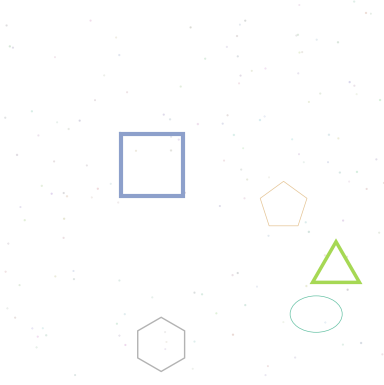[{"shape": "oval", "thickness": 0.5, "radius": 0.34, "center": [0.821, 0.184]}, {"shape": "square", "thickness": 3, "radius": 0.4, "center": [0.394, 0.572]}, {"shape": "triangle", "thickness": 2.5, "radius": 0.35, "center": [0.873, 0.302]}, {"shape": "pentagon", "thickness": 0.5, "radius": 0.32, "center": [0.737, 0.465]}, {"shape": "hexagon", "thickness": 1, "radius": 0.35, "center": [0.419, 0.105]}]